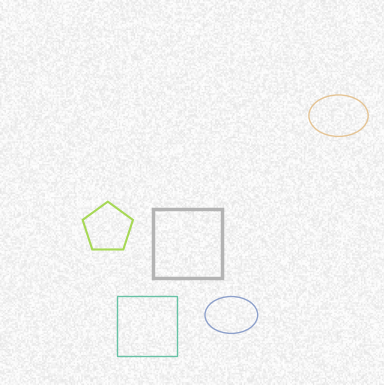[{"shape": "square", "thickness": 1, "radius": 0.39, "center": [0.381, 0.152]}, {"shape": "oval", "thickness": 1, "radius": 0.34, "center": [0.601, 0.182]}, {"shape": "pentagon", "thickness": 1.5, "radius": 0.34, "center": [0.28, 0.408]}, {"shape": "oval", "thickness": 1, "radius": 0.38, "center": [0.879, 0.699]}, {"shape": "square", "thickness": 2.5, "radius": 0.45, "center": [0.486, 0.367]}]